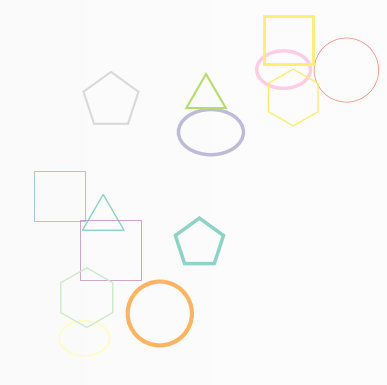[{"shape": "pentagon", "thickness": 2.5, "radius": 0.33, "center": [0.515, 0.368]}, {"shape": "triangle", "thickness": 1, "radius": 0.31, "center": [0.266, 0.433]}, {"shape": "oval", "thickness": 1, "radius": 0.32, "center": [0.218, 0.121]}, {"shape": "oval", "thickness": 2.5, "radius": 0.42, "center": [0.544, 0.657]}, {"shape": "circle", "thickness": 0.5, "radius": 0.42, "center": [0.894, 0.818]}, {"shape": "square", "thickness": 0.5, "radius": 0.33, "center": [0.154, 0.491]}, {"shape": "circle", "thickness": 3, "radius": 0.41, "center": [0.412, 0.186]}, {"shape": "triangle", "thickness": 1.5, "radius": 0.29, "center": [0.532, 0.749]}, {"shape": "oval", "thickness": 2.5, "radius": 0.35, "center": [0.732, 0.819]}, {"shape": "pentagon", "thickness": 1.5, "radius": 0.37, "center": [0.286, 0.739]}, {"shape": "square", "thickness": 0.5, "radius": 0.39, "center": [0.286, 0.35]}, {"shape": "hexagon", "thickness": 1, "radius": 0.39, "center": [0.224, 0.227]}, {"shape": "hexagon", "thickness": 1, "radius": 0.37, "center": [0.757, 0.747]}, {"shape": "square", "thickness": 2, "radius": 0.31, "center": [0.744, 0.897]}]